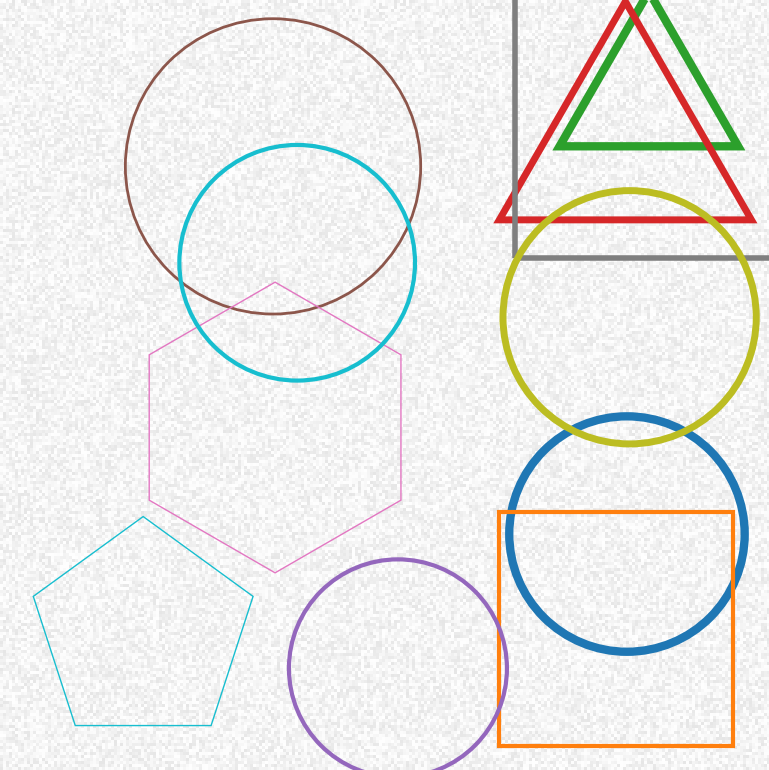[{"shape": "circle", "thickness": 3, "radius": 0.76, "center": [0.814, 0.306]}, {"shape": "square", "thickness": 1.5, "radius": 0.76, "center": [0.8, 0.183]}, {"shape": "triangle", "thickness": 3, "radius": 0.67, "center": [0.843, 0.877]}, {"shape": "triangle", "thickness": 2.5, "radius": 0.95, "center": [0.812, 0.809]}, {"shape": "circle", "thickness": 1.5, "radius": 0.71, "center": [0.517, 0.132]}, {"shape": "circle", "thickness": 1, "radius": 0.96, "center": [0.355, 0.784]}, {"shape": "hexagon", "thickness": 0.5, "radius": 0.94, "center": [0.357, 0.445]}, {"shape": "square", "thickness": 2, "radius": 0.95, "center": [0.859, 0.856]}, {"shape": "circle", "thickness": 2.5, "radius": 0.82, "center": [0.818, 0.588]}, {"shape": "pentagon", "thickness": 0.5, "radius": 0.75, "center": [0.186, 0.179]}, {"shape": "circle", "thickness": 1.5, "radius": 0.77, "center": [0.386, 0.659]}]